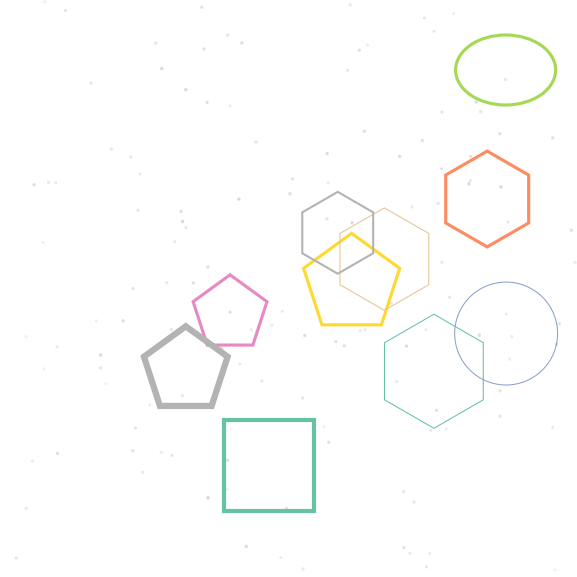[{"shape": "square", "thickness": 2, "radius": 0.39, "center": [0.466, 0.193]}, {"shape": "hexagon", "thickness": 0.5, "radius": 0.49, "center": [0.751, 0.356]}, {"shape": "hexagon", "thickness": 1.5, "radius": 0.41, "center": [0.844, 0.655]}, {"shape": "circle", "thickness": 0.5, "radius": 0.45, "center": [0.876, 0.422]}, {"shape": "pentagon", "thickness": 1.5, "radius": 0.34, "center": [0.398, 0.456]}, {"shape": "oval", "thickness": 1.5, "radius": 0.43, "center": [0.876, 0.878]}, {"shape": "pentagon", "thickness": 1.5, "radius": 0.44, "center": [0.609, 0.507]}, {"shape": "hexagon", "thickness": 0.5, "radius": 0.44, "center": [0.666, 0.55]}, {"shape": "pentagon", "thickness": 3, "radius": 0.38, "center": [0.322, 0.358]}, {"shape": "hexagon", "thickness": 1, "radius": 0.35, "center": [0.585, 0.596]}]